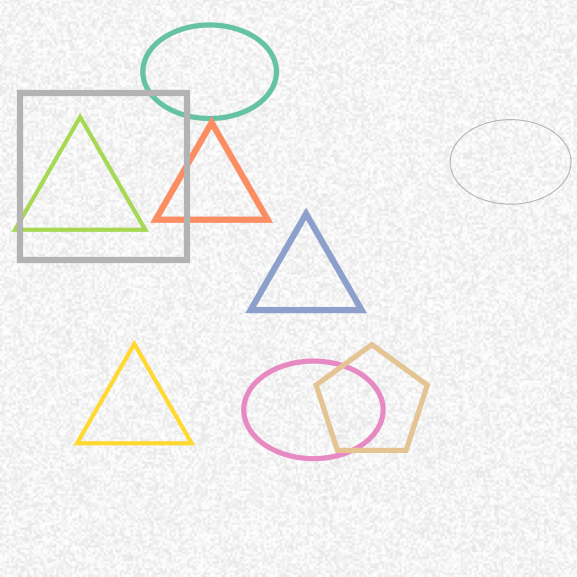[{"shape": "oval", "thickness": 2.5, "radius": 0.58, "center": [0.363, 0.875]}, {"shape": "triangle", "thickness": 3, "radius": 0.56, "center": [0.366, 0.675]}, {"shape": "triangle", "thickness": 3, "radius": 0.56, "center": [0.53, 0.518]}, {"shape": "oval", "thickness": 2.5, "radius": 0.6, "center": [0.543, 0.289]}, {"shape": "triangle", "thickness": 2, "radius": 0.65, "center": [0.139, 0.666]}, {"shape": "triangle", "thickness": 2, "radius": 0.57, "center": [0.233, 0.289]}, {"shape": "pentagon", "thickness": 2.5, "radius": 0.51, "center": [0.644, 0.301]}, {"shape": "square", "thickness": 3, "radius": 0.72, "center": [0.18, 0.694]}, {"shape": "oval", "thickness": 0.5, "radius": 0.52, "center": [0.884, 0.719]}]